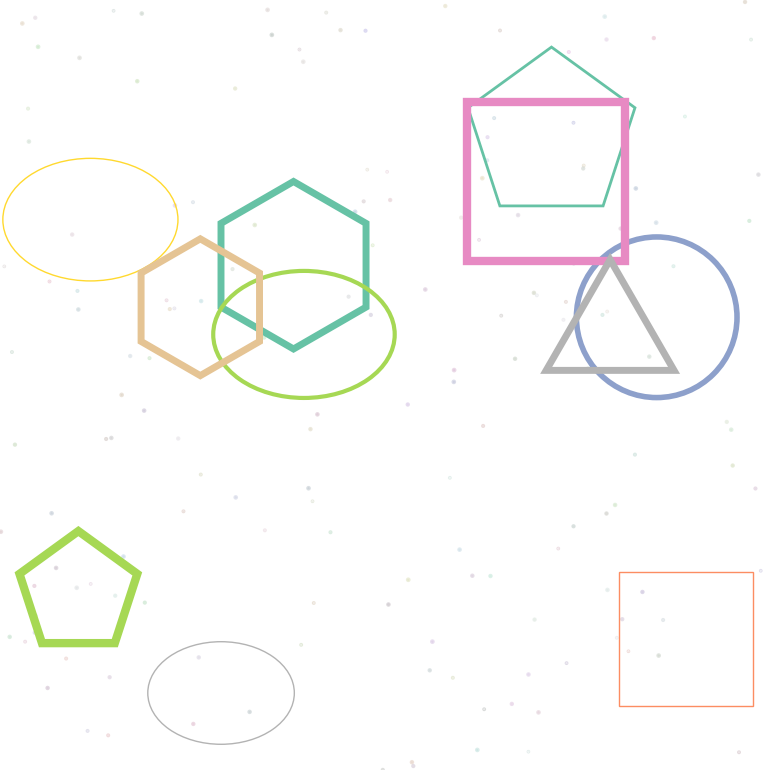[{"shape": "hexagon", "thickness": 2.5, "radius": 0.54, "center": [0.381, 0.656]}, {"shape": "pentagon", "thickness": 1, "radius": 0.57, "center": [0.716, 0.825]}, {"shape": "square", "thickness": 0.5, "radius": 0.43, "center": [0.891, 0.17]}, {"shape": "circle", "thickness": 2, "radius": 0.52, "center": [0.853, 0.588]}, {"shape": "square", "thickness": 3, "radius": 0.52, "center": [0.709, 0.764]}, {"shape": "oval", "thickness": 1.5, "radius": 0.59, "center": [0.395, 0.566]}, {"shape": "pentagon", "thickness": 3, "radius": 0.4, "center": [0.102, 0.23]}, {"shape": "oval", "thickness": 0.5, "radius": 0.57, "center": [0.117, 0.715]}, {"shape": "hexagon", "thickness": 2.5, "radius": 0.44, "center": [0.26, 0.601]}, {"shape": "oval", "thickness": 0.5, "radius": 0.48, "center": [0.287, 0.1]}, {"shape": "triangle", "thickness": 2.5, "radius": 0.48, "center": [0.792, 0.567]}]